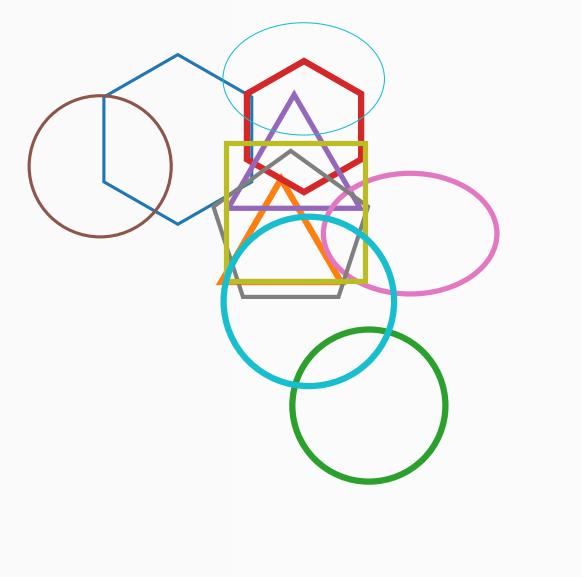[{"shape": "hexagon", "thickness": 1.5, "radius": 0.73, "center": [0.306, 0.758]}, {"shape": "triangle", "thickness": 3, "radius": 0.6, "center": [0.484, 0.57]}, {"shape": "circle", "thickness": 3, "radius": 0.66, "center": [0.635, 0.297]}, {"shape": "hexagon", "thickness": 3, "radius": 0.57, "center": [0.523, 0.78]}, {"shape": "triangle", "thickness": 2.5, "radius": 0.66, "center": [0.506, 0.704]}, {"shape": "circle", "thickness": 1.5, "radius": 0.61, "center": [0.172, 0.711]}, {"shape": "oval", "thickness": 2.5, "radius": 0.75, "center": [0.706, 0.595]}, {"shape": "pentagon", "thickness": 2, "radius": 0.7, "center": [0.5, 0.598]}, {"shape": "square", "thickness": 2.5, "radius": 0.6, "center": [0.508, 0.633]}, {"shape": "circle", "thickness": 3, "radius": 0.73, "center": [0.531, 0.477]}, {"shape": "oval", "thickness": 0.5, "radius": 0.69, "center": [0.523, 0.863]}]